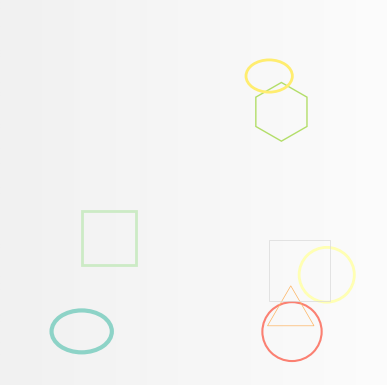[{"shape": "oval", "thickness": 3, "radius": 0.39, "center": [0.211, 0.139]}, {"shape": "circle", "thickness": 2, "radius": 0.36, "center": [0.843, 0.286]}, {"shape": "circle", "thickness": 1.5, "radius": 0.38, "center": [0.754, 0.139]}, {"shape": "triangle", "thickness": 0.5, "radius": 0.35, "center": [0.75, 0.188]}, {"shape": "hexagon", "thickness": 1, "radius": 0.38, "center": [0.726, 0.71]}, {"shape": "square", "thickness": 0.5, "radius": 0.4, "center": [0.773, 0.298]}, {"shape": "square", "thickness": 2, "radius": 0.35, "center": [0.281, 0.382]}, {"shape": "oval", "thickness": 2, "radius": 0.3, "center": [0.695, 0.803]}]